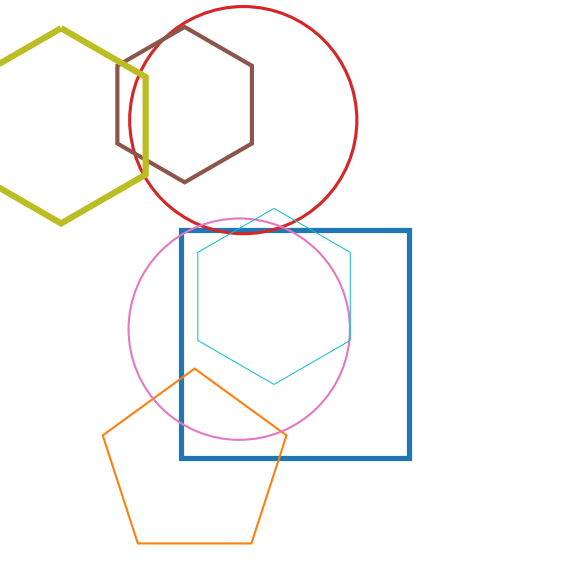[{"shape": "square", "thickness": 2.5, "radius": 0.99, "center": [0.511, 0.404]}, {"shape": "pentagon", "thickness": 1, "radius": 0.84, "center": [0.337, 0.194]}, {"shape": "circle", "thickness": 1.5, "radius": 0.98, "center": [0.421, 0.791]}, {"shape": "hexagon", "thickness": 2, "radius": 0.67, "center": [0.32, 0.818]}, {"shape": "circle", "thickness": 1, "radius": 0.96, "center": [0.414, 0.429]}, {"shape": "hexagon", "thickness": 3, "radius": 0.85, "center": [0.106, 0.781]}, {"shape": "hexagon", "thickness": 0.5, "radius": 0.76, "center": [0.475, 0.486]}]